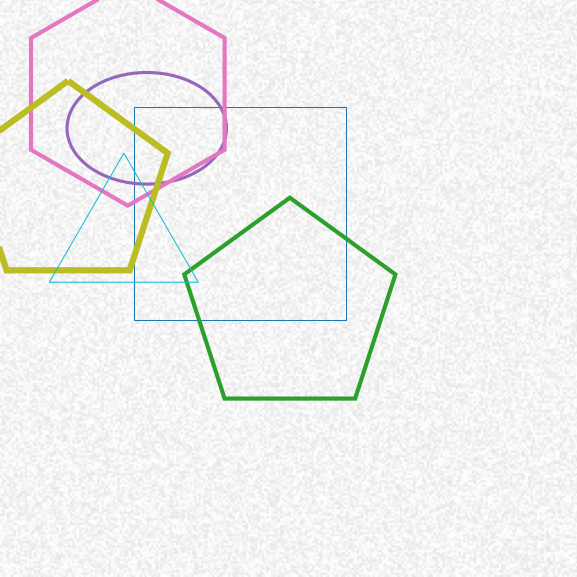[{"shape": "square", "thickness": 0.5, "radius": 0.92, "center": [0.415, 0.629]}, {"shape": "pentagon", "thickness": 2, "radius": 0.96, "center": [0.502, 0.465]}, {"shape": "oval", "thickness": 1.5, "radius": 0.69, "center": [0.254, 0.777]}, {"shape": "hexagon", "thickness": 2, "radius": 0.97, "center": [0.221, 0.837]}, {"shape": "pentagon", "thickness": 3, "radius": 0.91, "center": [0.118, 0.678]}, {"shape": "triangle", "thickness": 0.5, "radius": 0.75, "center": [0.214, 0.585]}]